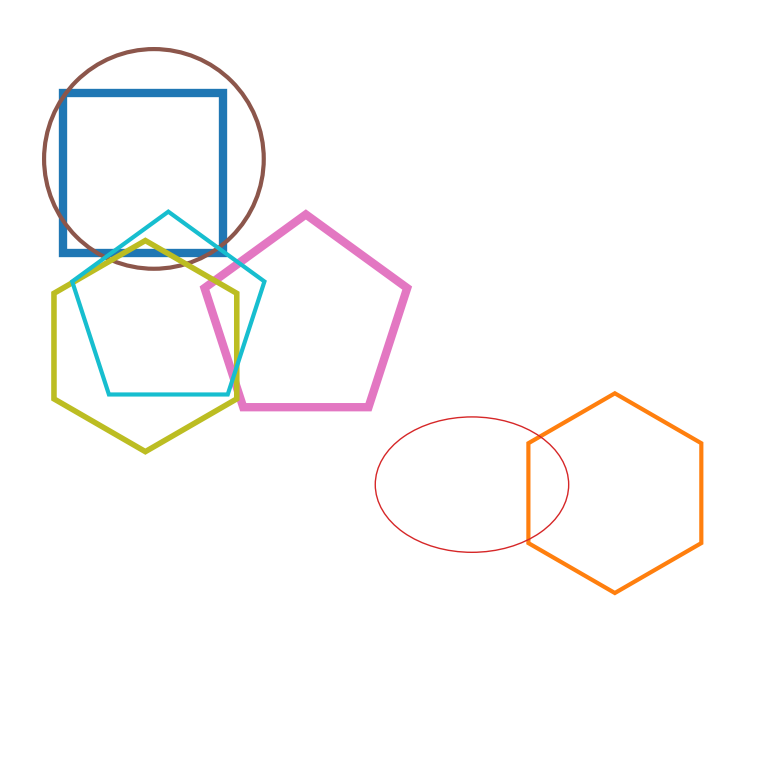[{"shape": "square", "thickness": 3, "radius": 0.52, "center": [0.186, 0.775]}, {"shape": "hexagon", "thickness": 1.5, "radius": 0.65, "center": [0.799, 0.36]}, {"shape": "oval", "thickness": 0.5, "radius": 0.63, "center": [0.613, 0.371]}, {"shape": "circle", "thickness": 1.5, "radius": 0.71, "center": [0.2, 0.794]}, {"shape": "pentagon", "thickness": 3, "radius": 0.69, "center": [0.397, 0.583]}, {"shape": "hexagon", "thickness": 2, "radius": 0.69, "center": [0.189, 0.551]}, {"shape": "pentagon", "thickness": 1.5, "radius": 0.66, "center": [0.219, 0.594]}]